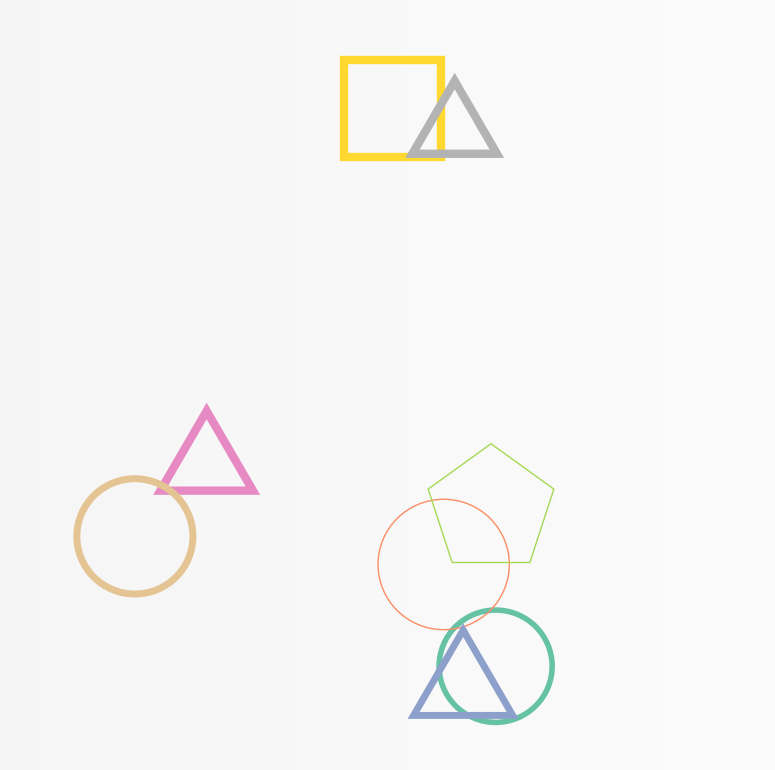[{"shape": "circle", "thickness": 2, "radius": 0.36, "center": [0.64, 0.135]}, {"shape": "circle", "thickness": 0.5, "radius": 0.42, "center": [0.572, 0.267]}, {"shape": "triangle", "thickness": 2.5, "radius": 0.37, "center": [0.598, 0.108]}, {"shape": "triangle", "thickness": 3, "radius": 0.34, "center": [0.267, 0.397]}, {"shape": "pentagon", "thickness": 0.5, "radius": 0.43, "center": [0.634, 0.338]}, {"shape": "square", "thickness": 3, "radius": 0.31, "center": [0.506, 0.859]}, {"shape": "circle", "thickness": 2.5, "radius": 0.37, "center": [0.174, 0.303]}, {"shape": "triangle", "thickness": 3, "radius": 0.32, "center": [0.587, 0.832]}]